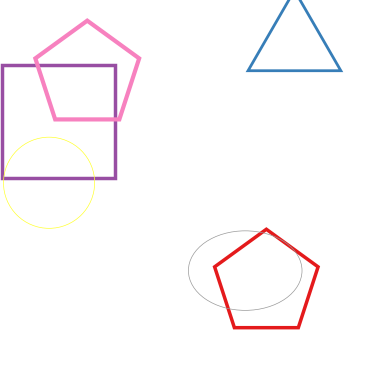[{"shape": "pentagon", "thickness": 2.5, "radius": 0.71, "center": [0.692, 0.263]}, {"shape": "triangle", "thickness": 2, "radius": 0.7, "center": [0.765, 0.886]}, {"shape": "square", "thickness": 2.5, "radius": 0.73, "center": [0.152, 0.684]}, {"shape": "circle", "thickness": 0.5, "radius": 0.59, "center": [0.127, 0.525]}, {"shape": "pentagon", "thickness": 3, "radius": 0.71, "center": [0.227, 0.805]}, {"shape": "oval", "thickness": 0.5, "radius": 0.74, "center": [0.637, 0.297]}]